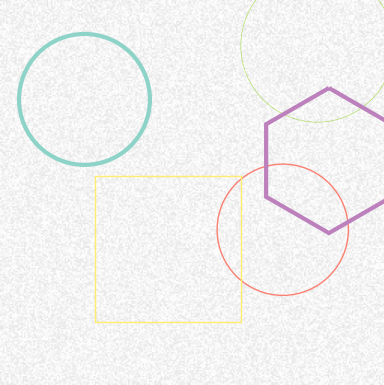[{"shape": "circle", "thickness": 3, "radius": 0.85, "center": [0.219, 0.742]}, {"shape": "circle", "thickness": 1, "radius": 0.85, "center": [0.734, 0.403]}, {"shape": "circle", "thickness": 0.5, "radius": 0.99, "center": [0.824, 0.881]}, {"shape": "hexagon", "thickness": 3, "radius": 0.94, "center": [0.854, 0.583]}, {"shape": "square", "thickness": 1, "radius": 0.95, "center": [0.436, 0.352]}]